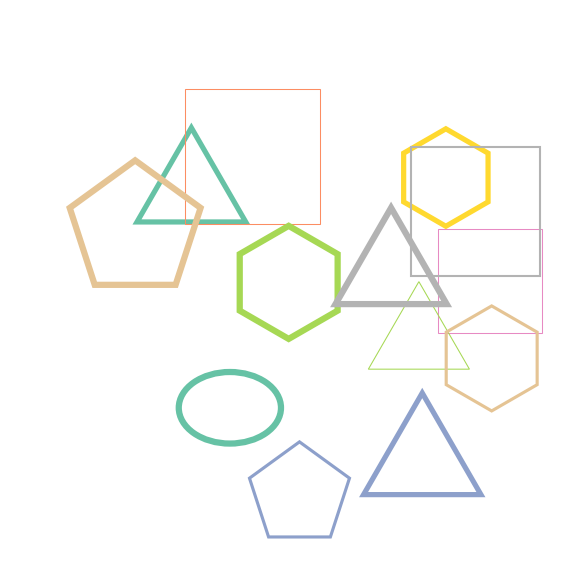[{"shape": "oval", "thickness": 3, "radius": 0.44, "center": [0.398, 0.293]}, {"shape": "triangle", "thickness": 2.5, "radius": 0.54, "center": [0.331, 0.669]}, {"shape": "square", "thickness": 0.5, "radius": 0.59, "center": [0.437, 0.728]}, {"shape": "pentagon", "thickness": 1.5, "radius": 0.46, "center": [0.519, 0.143]}, {"shape": "triangle", "thickness": 2.5, "radius": 0.59, "center": [0.731, 0.201]}, {"shape": "square", "thickness": 0.5, "radius": 0.45, "center": [0.848, 0.512]}, {"shape": "triangle", "thickness": 0.5, "radius": 0.51, "center": [0.725, 0.41]}, {"shape": "hexagon", "thickness": 3, "radius": 0.49, "center": [0.5, 0.51]}, {"shape": "hexagon", "thickness": 2.5, "radius": 0.42, "center": [0.772, 0.692]}, {"shape": "hexagon", "thickness": 1.5, "radius": 0.45, "center": [0.851, 0.378]}, {"shape": "pentagon", "thickness": 3, "radius": 0.6, "center": [0.234, 0.602]}, {"shape": "triangle", "thickness": 3, "radius": 0.56, "center": [0.677, 0.528]}, {"shape": "square", "thickness": 1, "radius": 0.56, "center": [0.823, 0.633]}]